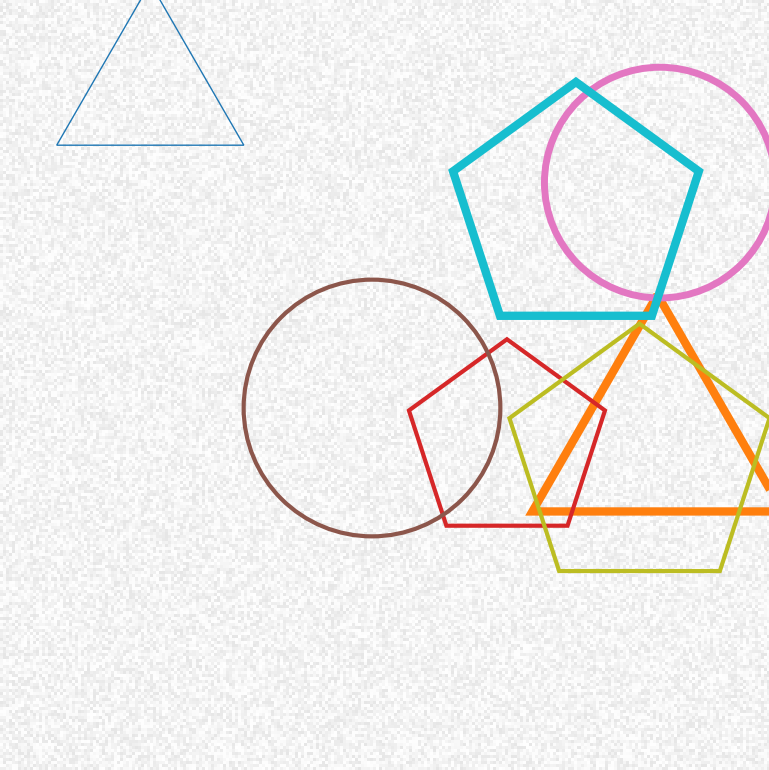[{"shape": "triangle", "thickness": 0.5, "radius": 0.7, "center": [0.195, 0.882]}, {"shape": "triangle", "thickness": 3, "radius": 0.94, "center": [0.854, 0.43]}, {"shape": "pentagon", "thickness": 1.5, "radius": 0.67, "center": [0.658, 0.426]}, {"shape": "circle", "thickness": 1.5, "radius": 0.83, "center": [0.483, 0.47]}, {"shape": "circle", "thickness": 2.5, "radius": 0.75, "center": [0.857, 0.763]}, {"shape": "pentagon", "thickness": 1.5, "radius": 0.89, "center": [0.83, 0.402]}, {"shape": "pentagon", "thickness": 3, "radius": 0.84, "center": [0.748, 0.726]}]